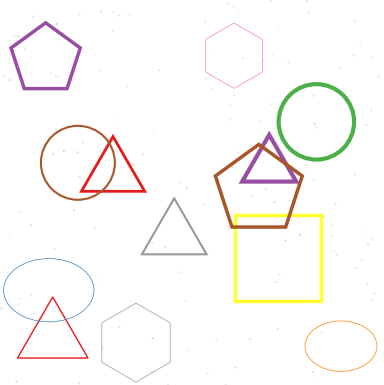[{"shape": "triangle", "thickness": 2, "radius": 0.47, "center": [0.294, 0.55]}, {"shape": "triangle", "thickness": 1, "radius": 0.53, "center": [0.137, 0.123]}, {"shape": "oval", "thickness": 0.5, "radius": 0.59, "center": [0.127, 0.246]}, {"shape": "circle", "thickness": 3, "radius": 0.49, "center": [0.822, 0.683]}, {"shape": "triangle", "thickness": 3, "radius": 0.41, "center": [0.699, 0.569]}, {"shape": "pentagon", "thickness": 2.5, "radius": 0.47, "center": [0.119, 0.846]}, {"shape": "oval", "thickness": 0.5, "radius": 0.47, "center": [0.886, 0.101]}, {"shape": "square", "thickness": 2.5, "radius": 0.56, "center": [0.723, 0.329]}, {"shape": "circle", "thickness": 1.5, "radius": 0.48, "center": [0.202, 0.577]}, {"shape": "pentagon", "thickness": 2.5, "radius": 0.59, "center": [0.672, 0.506]}, {"shape": "hexagon", "thickness": 0.5, "radius": 0.42, "center": [0.608, 0.855]}, {"shape": "hexagon", "thickness": 0.5, "radius": 0.51, "center": [0.353, 0.11]}, {"shape": "triangle", "thickness": 1.5, "radius": 0.49, "center": [0.453, 0.388]}]